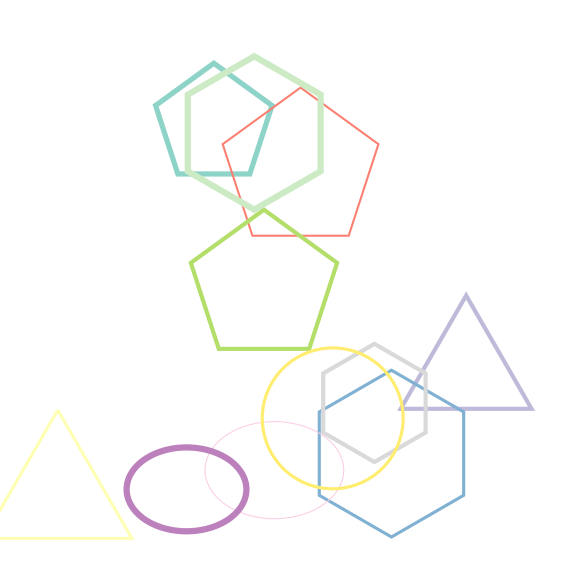[{"shape": "pentagon", "thickness": 2.5, "radius": 0.53, "center": [0.37, 0.784]}, {"shape": "triangle", "thickness": 1.5, "radius": 0.74, "center": [0.1, 0.141]}, {"shape": "triangle", "thickness": 2, "radius": 0.65, "center": [0.807, 0.357]}, {"shape": "pentagon", "thickness": 1, "radius": 0.71, "center": [0.52, 0.706]}, {"shape": "hexagon", "thickness": 1.5, "radius": 0.72, "center": [0.678, 0.214]}, {"shape": "pentagon", "thickness": 2, "radius": 0.67, "center": [0.457, 0.503]}, {"shape": "oval", "thickness": 0.5, "radius": 0.6, "center": [0.475, 0.185]}, {"shape": "hexagon", "thickness": 2, "radius": 0.51, "center": [0.648, 0.301]}, {"shape": "oval", "thickness": 3, "radius": 0.52, "center": [0.323, 0.152]}, {"shape": "hexagon", "thickness": 3, "radius": 0.66, "center": [0.44, 0.769]}, {"shape": "circle", "thickness": 1.5, "radius": 0.61, "center": [0.576, 0.275]}]